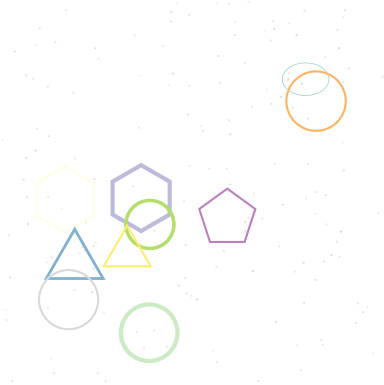[{"shape": "oval", "thickness": 0.5, "radius": 0.3, "center": [0.794, 0.794]}, {"shape": "hexagon", "thickness": 0.5, "radius": 0.43, "center": [0.168, 0.482]}, {"shape": "hexagon", "thickness": 3, "radius": 0.43, "center": [0.367, 0.485]}, {"shape": "triangle", "thickness": 2, "radius": 0.43, "center": [0.194, 0.319]}, {"shape": "circle", "thickness": 1.5, "radius": 0.39, "center": [0.821, 0.737]}, {"shape": "circle", "thickness": 2.5, "radius": 0.31, "center": [0.389, 0.417]}, {"shape": "circle", "thickness": 1.5, "radius": 0.38, "center": [0.178, 0.222]}, {"shape": "pentagon", "thickness": 1.5, "radius": 0.38, "center": [0.59, 0.433]}, {"shape": "circle", "thickness": 3, "radius": 0.37, "center": [0.387, 0.136]}, {"shape": "triangle", "thickness": 1.5, "radius": 0.35, "center": [0.33, 0.344]}]